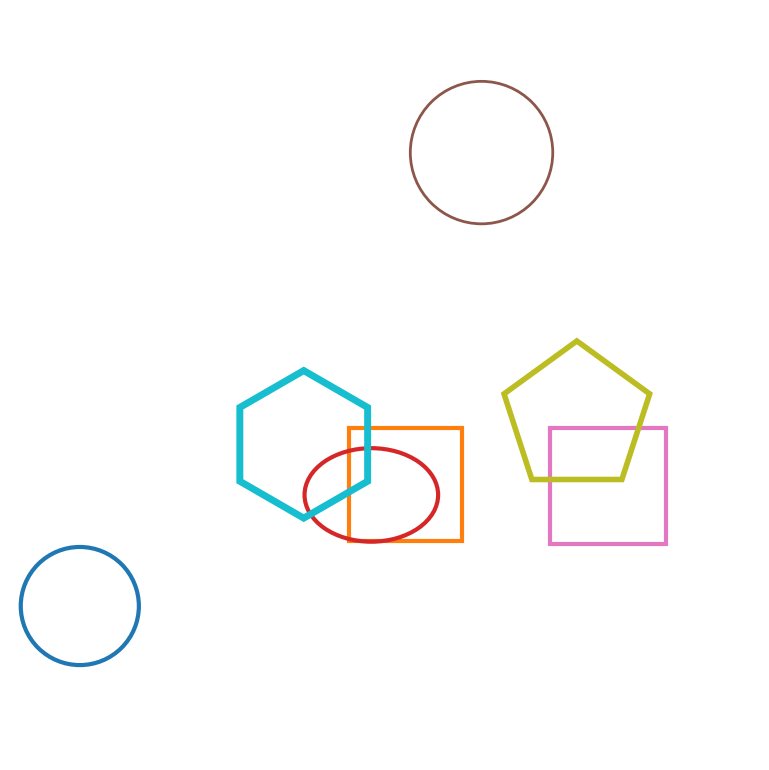[{"shape": "circle", "thickness": 1.5, "radius": 0.38, "center": [0.104, 0.213]}, {"shape": "square", "thickness": 1.5, "radius": 0.37, "center": [0.527, 0.371]}, {"shape": "oval", "thickness": 1.5, "radius": 0.43, "center": [0.482, 0.357]}, {"shape": "circle", "thickness": 1, "radius": 0.46, "center": [0.625, 0.802]}, {"shape": "square", "thickness": 1.5, "radius": 0.38, "center": [0.79, 0.369]}, {"shape": "pentagon", "thickness": 2, "radius": 0.5, "center": [0.749, 0.458]}, {"shape": "hexagon", "thickness": 2.5, "radius": 0.48, "center": [0.394, 0.423]}]